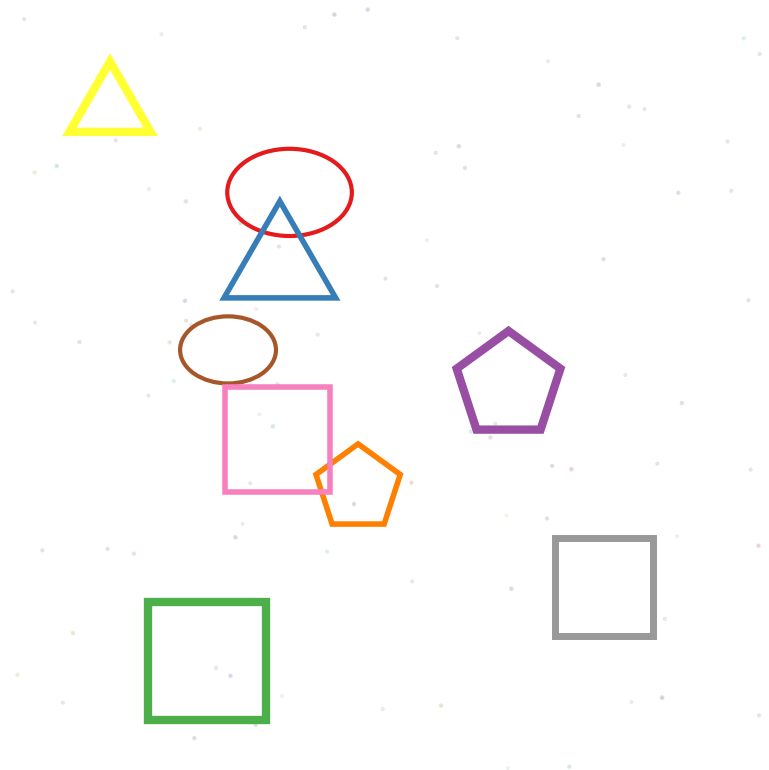[{"shape": "oval", "thickness": 1.5, "radius": 0.4, "center": [0.376, 0.75]}, {"shape": "triangle", "thickness": 2, "radius": 0.42, "center": [0.363, 0.655]}, {"shape": "square", "thickness": 3, "radius": 0.38, "center": [0.269, 0.142]}, {"shape": "pentagon", "thickness": 3, "radius": 0.35, "center": [0.66, 0.499]}, {"shape": "pentagon", "thickness": 2, "radius": 0.29, "center": [0.465, 0.366]}, {"shape": "triangle", "thickness": 3, "radius": 0.3, "center": [0.143, 0.859]}, {"shape": "oval", "thickness": 1.5, "radius": 0.31, "center": [0.296, 0.546]}, {"shape": "square", "thickness": 2, "radius": 0.34, "center": [0.36, 0.429]}, {"shape": "square", "thickness": 2.5, "radius": 0.32, "center": [0.784, 0.238]}]